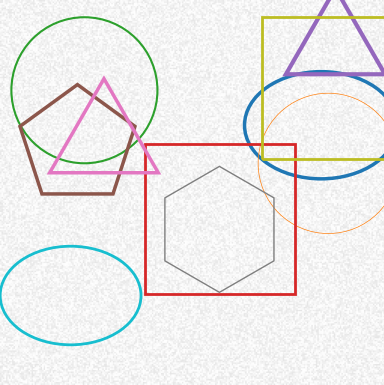[{"shape": "oval", "thickness": 2.5, "radius": 0.99, "center": [0.834, 0.675]}, {"shape": "circle", "thickness": 0.5, "radius": 0.91, "center": [0.853, 0.576]}, {"shape": "circle", "thickness": 1.5, "radius": 0.95, "center": [0.219, 0.766]}, {"shape": "square", "thickness": 2, "radius": 0.98, "center": [0.571, 0.432]}, {"shape": "triangle", "thickness": 3, "radius": 0.74, "center": [0.871, 0.881]}, {"shape": "pentagon", "thickness": 2.5, "radius": 0.79, "center": [0.201, 0.623]}, {"shape": "triangle", "thickness": 2.5, "radius": 0.81, "center": [0.27, 0.633]}, {"shape": "hexagon", "thickness": 1, "radius": 0.82, "center": [0.57, 0.404]}, {"shape": "square", "thickness": 2, "radius": 0.92, "center": [0.863, 0.772]}, {"shape": "oval", "thickness": 2, "radius": 0.91, "center": [0.183, 0.232]}]